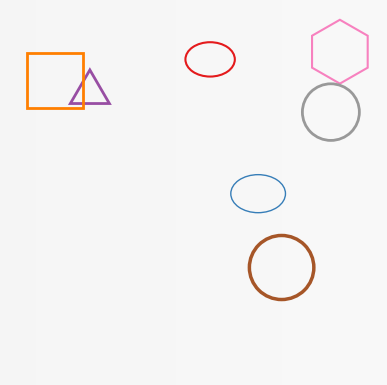[{"shape": "oval", "thickness": 1.5, "radius": 0.32, "center": [0.542, 0.846]}, {"shape": "oval", "thickness": 1, "radius": 0.35, "center": [0.666, 0.497]}, {"shape": "triangle", "thickness": 2, "radius": 0.29, "center": [0.232, 0.76]}, {"shape": "square", "thickness": 2, "radius": 0.36, "center": [0.142, 0.79]}, {"shape": "circle", "thickness": 2.5, "radius": 0.42, "center": [0.727, 0.305]}, {"shape": "hexagon", "thickness": 1.5, "radius": 0.41, "center": [0.877, 0.866]}, {"shape": "circle", "thickness": 2, "radius": 0.37, "center": [0.854, 0.709]}]